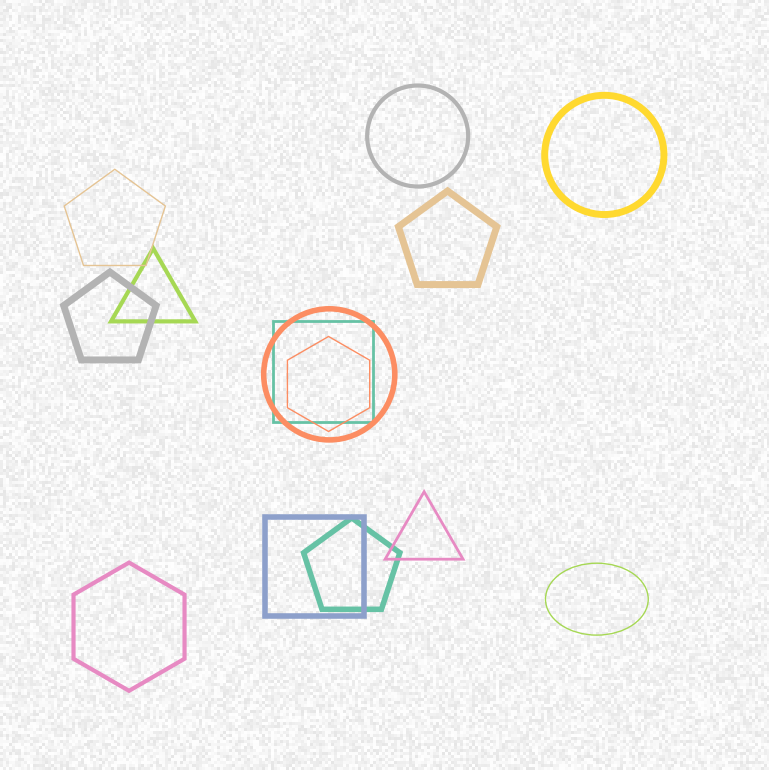[{"shape": "pentagon", "thickness": 2, "radius": 0.33, "center": [0.457, 0.262]}, {"shape": "square", "thickness": 1, "radius": 0.33, "center": [0.419, 0.518]}, {"shape": "hexagon", "thickness": 0.5, "radius": 0.31, "center": [0.427, 0.501]}, {"shape": "circle", "thickness": 2, "radius": 0.43, "center": [0.428, 0.514]}, {"shape": "square", "thickness": 2, "radius": 0.32, "center": [0.408, 0.264]}, {"shape": "hexagon", "thickness": 1.5, "radius": 0.42, "center": [0.168, 0.186]}, {"shape": "triangle", "thickness": 1, "radius": 0.29, "center": [0.551, 0.303]}, {"shape": "triangle", "thickness": 1.5, "radius": 0.32, "center": [0.199, 0.614]}, {"shape": "oval", "thickness": 0.5, "radius": 0.33, "center": [0.775, 0.222]}, {"shape": "circle", "thickness": 2.5, "radius": 0.39, "center": [0.785, 0.799]}, {"shape": "pentagon", "thickness": 2.5, "radius": 0.34, "center": [0.581, 0.685]}, {"shape": "pentagon", "thickness": 0.5, "radius": 0.35, "center": [0.149, 0.711]}, {"shape": "pentagon", "thickness": 2.5, "radius": 0.32, "center": [0.143, 0.584]}, {"shape": "circle", "thickness": 1.5, "radius": 0.33, "center": [0.542, 0.823]}]